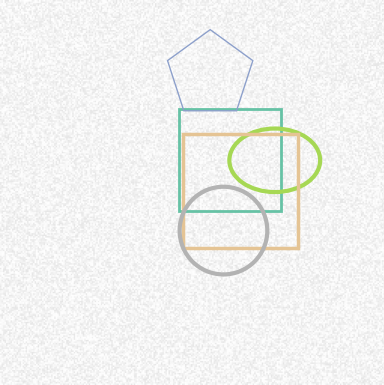[{"shape": "square", "thickness": 2, "radius": 0.66, "center": [0.597, 0.585]}, {"shape": "pentagon", "thickness": 1, "radius": 0.58, "center": [0.546, 0.807]}, {"shape": "oval", "thickness": 3, "radius": 0.59, "center": [0.714, 0.584]}, {"shape": "square", "thickness": 2.5, "radius": 0.74, "center": [0.625, 0.505]}, {"shape": "circle", "thickness": 3, "radius": 0.57, "center": [0.58, 0.401]}]